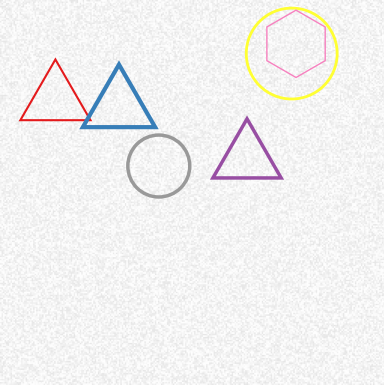[{"shape": "triangle", "thickness": 1.5, "radius": 0.53, "center": [0.144, 0.74]}, {"shape": "triangle", "thickness": 3, "radius": 0.54, "center": [0.309, 0.724]}, {"shape": "triangle", "thickness": 2.5, "radius": 0.51, "center": [0.642, 0.589]}, {"shape": "circle", "thickness": 2, "radius": 0.59, "center": [0.758, 0.861]}, {"shape": "hexagon", "thickness": 1, "radius": 0.44, "center": [0.769, 0.886]}, {"shape": "circle", "thickness": 2.5, "radius": 0.4, "center": [0.412, 0.569]}]